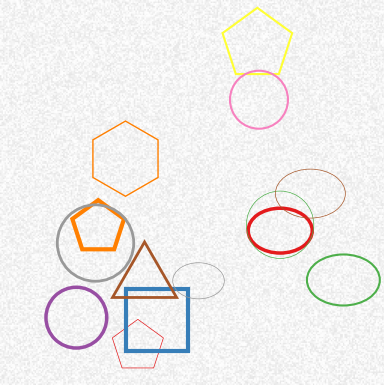[{"shape": "oval", "thickness": 2.5, "radius": 0.42, "center": [0.728, 0.401]}, {"shape": "pentagon", "thickness": 0.5, "radius": 0.35, "center": [0.358, 0.101]}, {"shape": "square", "thickness": 3, "radius": 0.4, "center": [0.408, 0.168]}, {"shape": "oval", "thickness": 1.5, "radius": 0.47, "center": [0.892, 0.273]}, {"shape": "circle", "thickness": 0.5, "radius": 0.44, "center": [0.727, 0.416]}, {"shape": "circle", "thickness": 2.5, "radius": 0.39, "center": [0.198, 0.175]}, {"shape": "hexagon", "thickness": 1, "radius": 0.49, "center": [0.326, 0.588]}, {"shape": "pentagon", "thickness": 3, "radius": 0.35, "center": [0.255, 0.41]}, {"shape": "pentagon", "thickness": 1.5, "radius": 0.48, "center": [0.668, 0.885]}, {"shape": "triangle", "thickness": 2, "radius": 0.48, "center": [0.375, 0.275]}, {"shape": "oval", "thickness": 0.5, "radius": 0.45, "center": [0.806, 0.497]}, {"shape": "circle", "thickness": 1.5, "radius": 0.38, "center": [0.673, 0.741]}, {"shape": "oval", "thickness": 0.5, "radius": 0.34, "center": [0.516, 0.271]}, {"shape": "circle", "thickness": 2, "radius": 0.5, "center": [0.248, 0.369]}]